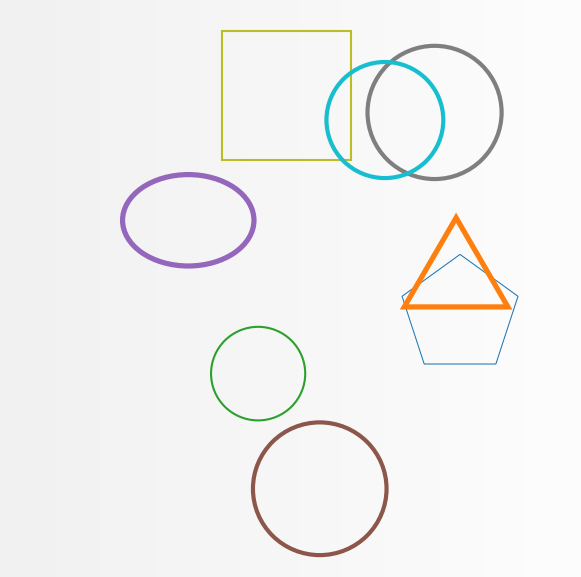[{"shape": "pentagon", "thickness": 0.5, "radius": 0.52, "center": [0.791, 0.454]}, {"shape": "triangle", "thickness": 2.5, "radius": 0.51, "center": [0.785, 0.519]}, {"shape": "circle", "thickness": 1, "radius": 0.41, "center": [0.444, 0.352]}, {"shape": "oval", "thickness": 2.5, "radius": 0.57, "center": [0.324, 0.618]}, {"shape": "circle", "thickness": 2, "radius": 0.57, "center": [0.55, 0.153]}, {"shape": "circle", "thickness": 2, "radius": 0.58, "center": [0.748, 0.804]}, {"shape": "square", "thickness": 1, "radius": 0.56, "center": [0.493, 0.833]}, {"shape": "circle", "thickness": 2, "radius": 0.5, "center": [0.662, 0.791]}]